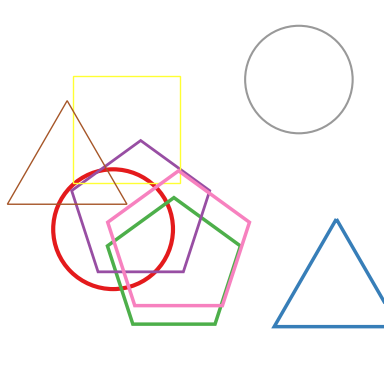[{"shape": "circle", "thickness": 3, "radius": 0.78, "center": [0.294, 0.405]}, {"shape": "triangle", "thickness": 2.5, "radius": 0.93, "center": [0.874, 0.245]}, {"shape": "pentagon", "thickness": 2.5, "radius": 0.91, "center": [0.452, 0.305]}, {"shape": "pentagon", "thickness": 2, "radius": 0.94, "center": [0.365, 0.446]}, {"shape": "square", "thickness": 1, "radius": 0.7, "center": [0.329, 0.664]}, {"shape": "triangle", "thickness": 1, "radius": 0.9, "center": [0.174, 0.559]}, {"shape": "pentagon", "thickness": 2.5, "radius": 0.97, "center": [0.464, 0.363]}, {"shape": "circle", "thickness": 1.5, "radius": 0.7, "center": [0.776, 0.793]}]